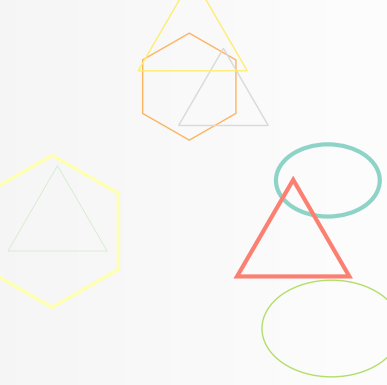[{"shape": "oval", "thickness": 3, "radius": 0.67, "center": [0.846, 0.531]}, {"shape": "hexagon", "thickness": 2.5, "radius": 0.99, "center": [0.134, 0.399]}, {"shape": "triangle", "thickness": 3, "radius": 0.84, "center": [0.757, 0.366]}, {"shape": "hexagon", "thickness": 1, "radius": 0.69, "center": [0.489, 0.775]}, {"shape": "oval", "thickness": 1, "radius": 0.9, "center": [0.855, 0.147]}, {"shape": "triangle", "thickness": 1, "radius": 0.67, "center": [0.577, 0.741]}, {"shape": "triangle", "thickness": 0.5, "radius": 0.74, "center": [0.148, 0.422]}, {"shape": "triangle", "thickness": 1, "radius": 0.81, "center": [0.497, 0.897]}]